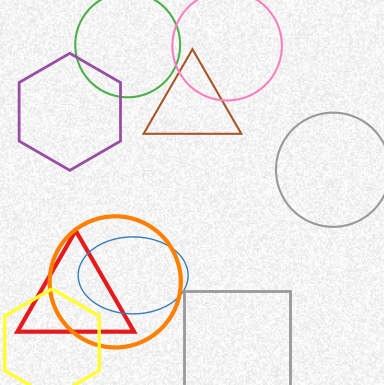[{"shape": "triangle", "thickness": 3, "radius": 0.87, "center": [0.197, 0.226]}, {"shape": "oval", "thickness": 1, "radius": 0.71, "center": [0.346, 0.285]}, {"shape": "circle", "thickness": 1.5, "radius": 0.68, "center": [0.332, 0.884]}, {"shape": "hexagon", "thickness": 2, "radius": 0.76, "center": [0.181, 0.71]}, {"shape": "circle", "thickness": 3, "radius": 0.85, "center": [0.299, 0.268]}, {"shape": "hexagon", "thickness": 2.5, "radius": 0.71, "center": [0.135, 0.108]}, {"shape": "triangle", "thickness": 1.5, "radius": 0.73, "center": [0.5, 0.726]}, {"shape": "circle", "thickness": 1.5, "radius": 0.71, "center": [0.59, 0.881]}, {"shape": "square", "thickness": 2, "radius": 0.69, "center": [0.615, 0.108]}, {"shape": "circle", "thickness": 1.5, "radius": 0.74, "center": [0.865, 0.559]}]